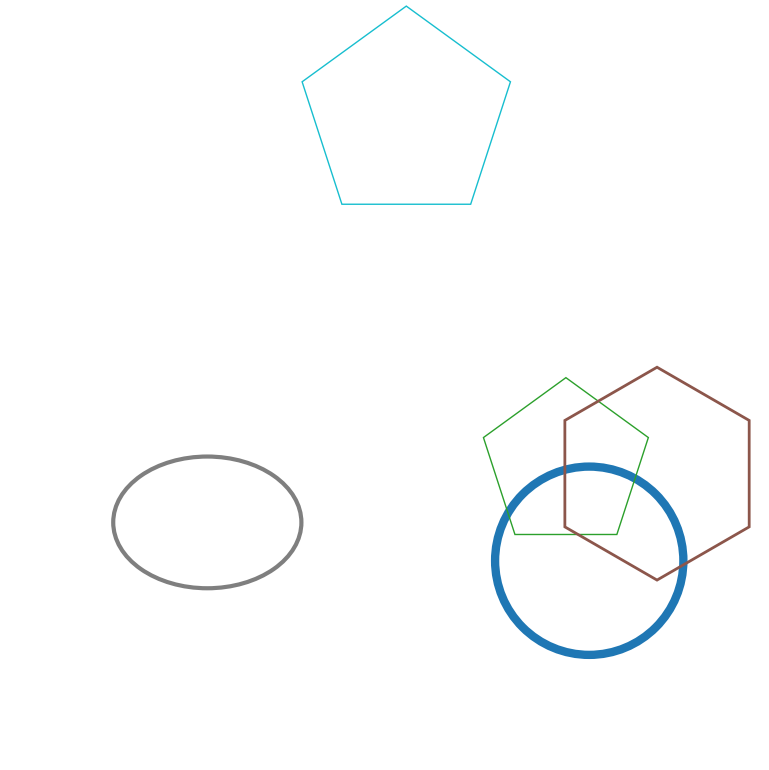[{"shape": "circle", "thickness": 3, "radius": 0.61, "center": [0.765, 0.272]}, {"shape": "pentagon", "thickness": 0.5, "radius": 0.56, "center": [0.735, 0.397]}, {"shape": "hexagon", "thickness": 1, "radius": 0.69, "center": [0.853, 0.385]}, {"shape": "oval", "thickness": 1.5, "radius": 0.61, "center": [0.269, 0.322]}, {"shape": "pentagon", "thickness": 0.5, "radius": 0.71, "center": [0.528, 0.85]}]